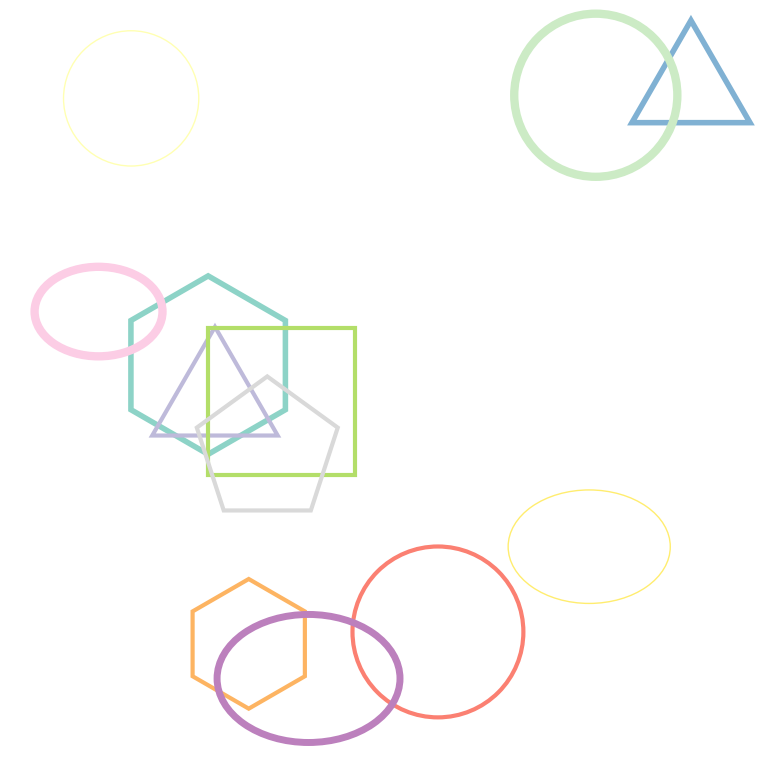[{"shape": "hexagon", "thickness": 2, "radius": 0.58, "center": [0.27, 0.526]}, {"shape": "circle", "thickness": 0.5, "radius": 0.44, "center": [0.17, 0.872]}, {"shape": "triangle", "thickness": 1.5, "radius": 0.47, "center": [0.279, 0.481]}, {"shape": "circle", "thickness": 1.5, "radius": 0.55, "center": [0.569, 0.179]}, {"shape": "triangle", "thickness": 2, "radius": 0.44, "center": [0.897, 0.885]}, {"shape": "hexagon", "thickness": 1.5, "radius": 0.42, "center": [0.323, 0.164]}, {"shape": "square", "thickness": 1.5, "radius": 0.48, "center": [0.366, 0.478]}, {"shape": "oval", "thickness": 3, "radius": 0.42, "center": [0.128, 0.595]}, {"shape": "pentagon", "thickness": 1.5, "radius": 0.48, "center": [0.347, 0.415]}, {"shape": "oval", "thickness": 2.5, "radius": 0.59, "center": [0.401, 0.119]}, {"shape": "circle", "thickness": 3, "radius": 0.53, "center": [0.774, 0.876]}, {"shape": "oval", "thickness": 0.5, "radius": 0.53, "center": [0.765, 0.29]}]